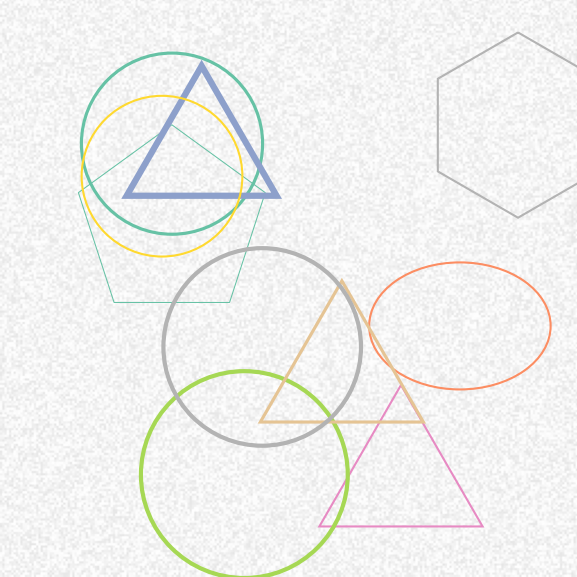[{"shape": "circle", "thickness": 1.5, "radius": 0.78, "center": [0.298, 0.75]}, {"shape": "pentagon", "thickness": 0.5, "radius": 0.85, "center": [0.298, 0.613]}, {"shape": "oval", "thickness": 1, "radius": 0.79, "center": [0.796, 0.435]}, {"shape": "triangle", "thickness": 3, "radius": 0.75, "center": [0.349, 0.735]}, {"shape": "triangle", "thickness": 1, "radius": 0.82, "center": [0.694, 0.169]}, {"shape": "circle", "thickness": 2, "radius": 0.9, "center": [0.423, 0.177]}, {"shape": "circle", "thickness": 1, "radius": 0.7, "center": [0.281, 0.694]}, {"shape": "triangle", "thickness": 1.5, "radius": 0.81, "center": [0.592, 0.35]}, {"shape": "hexagon", "thickness": 1, "radius": 0.8, "center": [0.897, 0.783]}, {"shape": "circle", "thickness": 2, "radius": 0.86, "center": [0.454, 0.398]}]